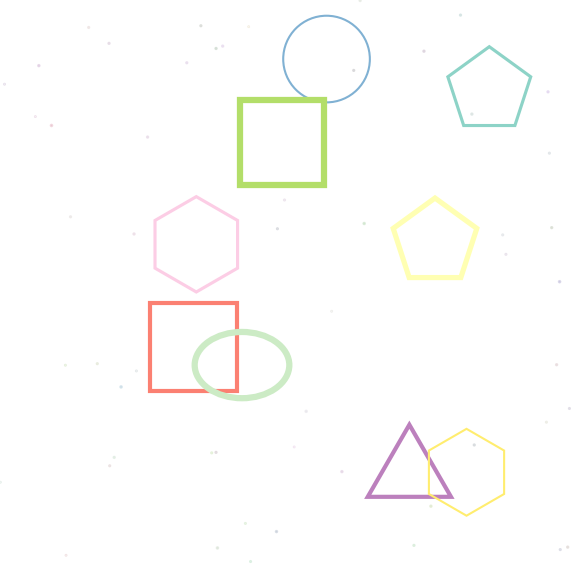[{"shape": "pentagon", "thickness": 1.5, "radius": 0.38, "center": [0.847, 0.843]}, {"shape": "pentagon", "thickness": 2.5, "radius": 0.38, "center": [0.753, 0.58]}, {"shape": "square", "thickness": 2, "radius": 0.38, "center": [0.335, 0.398]}, {"shape": "circle", "thickness": 1, "radius": 0.38, "center": [0.565, 0.897]}, {"shape": "square", "thickness": 3, "radius": 0.37, "center": [0.488, 0.752]}, {"shape": "hexagon", "thickness": 1.5, "radius": 0.41, "center": [0.34, 0.576]}, {"shape": "triangle", "thickness": 2, "radius": 0.42, "center": [0.709, 0.18]}, {"shape": "oval", "thickness": 3, "radius": 0.41, "center": [0.419, 0.367]}, {"shape": "hexagon", "thickness": 1, "radius": 0.38, "center": [0.808, 0.181]}]